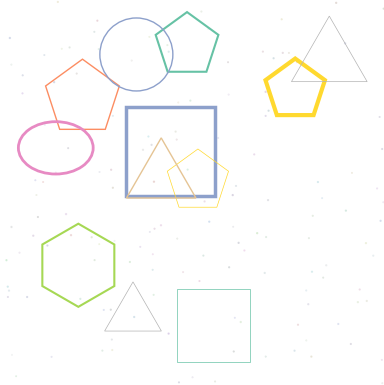[{"shape": "pentagon", "thickness": 1.5, "radius": 0.43, "center": [0.486, 0.883]}, {"shape": "square", "thickness": 0.5, "radius": 0.48, "center": [0.554, 0.155]}, {"shape": "pentagon", "thickness": 1, "radius": 0.5, "center": [0.214, 0.746]}, {"shape": "square", "thickness": 2.5, "radius": 0.58, "center": [0.443, 0.606]}, {"shape": "circle", "thickness": 1, "radius": 0.47, "center": [0.354, 0.859]}, {"shape": "oval", "thickness": 2, "radius": 0.49, "center": [0.145, 0.616]}, {"shape": "hexagon", "thickness": 1.5, "radius": 0.54, "center": [0.203, 0.311]}, {"shape": "pentagon", "thickness": 0.5, "radius": 0.42, "center": [0.514, 0.529]}, {"shape": "pentagon", "thickness": 3, "radius": 0.41, "center": [0.767, 0.767]}, {"shape": "triangle", "thickness": 1, "radius": 0.52, "center": [0.419, 0.538]}, {"shape": "triangle", "thickness": 0.5, "radius": 0.43, "center": [0.345, 0.183]}, {"shape": "triangle", "thickness": 0.5, "radius": 0.57, "center": [0.855, 0.845]}]